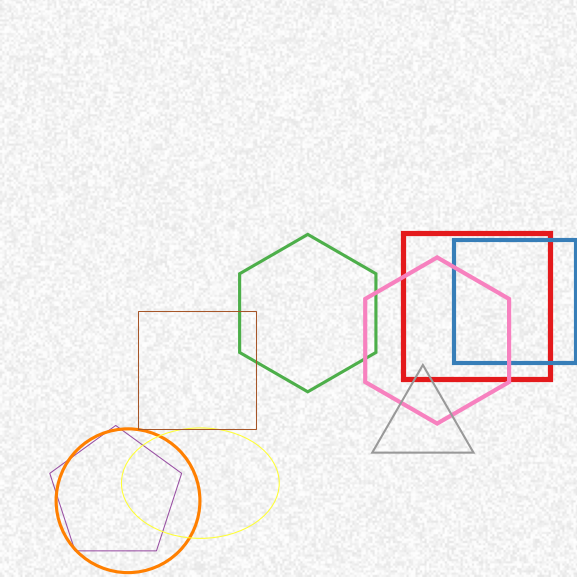[{"shape": "square", "thickness": 2.5, "radius": 0.64, "center": [0.826, 0.469]}, {"shape": "square", "thickness": 2, "radius": 0.53, "center": [0.892, 0.477]}, {"shape": "hexagon", "thickness": 1.5, "radius": 0.68, "center": [0.533, 0.457]}, {"shape": "pentagon", "thickness": 0.5, "radius": 0.6, "center": [0.2, 0.142]}, {"shape": "circle", "thickness": 1.5, "radius": 0.62, "center": [0.222, 0.132]}, {"shape": "oval", "thickness": 0.5, "radius": 0.68, "center": [0.347, 0.163]}, {"shape": "square", "thickness": 0.5, "radius": 0.51, "center": [0.341, 0.358]}, {"shape": "hexagon", "thickness": 2, "radius": 0.72, "center": [0.757, 0.41]}, {"shape": "triangle", "thickness": 1, "radius": 0.51, "center": [0.732, 0.266]}]